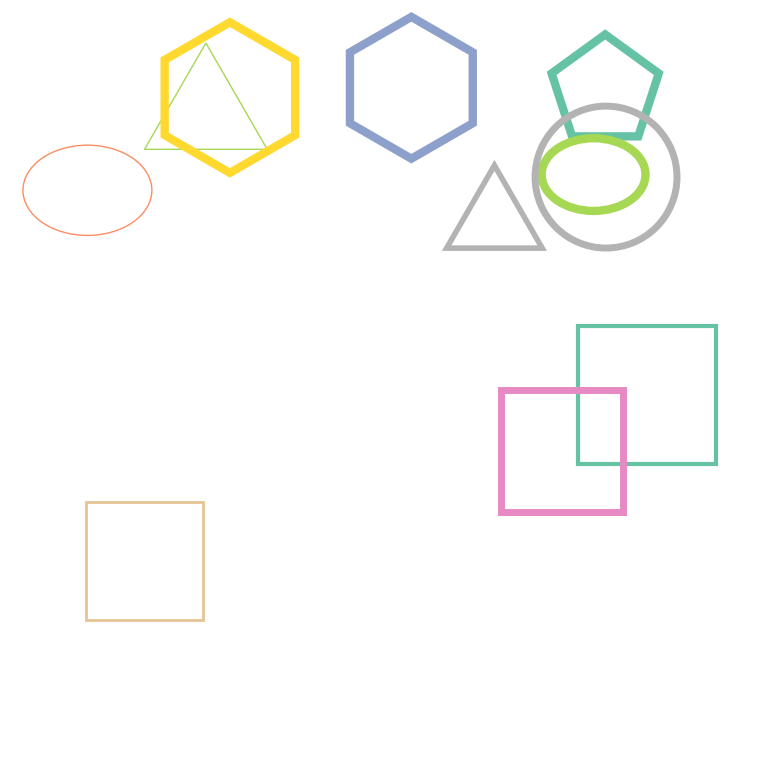[{"shape": "pentagon", "thickness": 3, "radius": 0.37, "center": [0.786, 0.882]}, {"shape": "square", "thickness": 1.5, "radius": 0.45, "center": [0.84, 0.487]}, {"shape": "oval", "thickness": 0.5, "radius": 0.42, "center": [0.114, 0.753]}, {"shape": "hexagon", "thickness": 3, "radius": 0.46, "center": [0.534, 0.886]}, {"shape": "square", "thickness": 2.5, "radius": 0.39, "center": [0.73, 0.415]}, {"shape": "triangle", "thickness": 0.5, "radius": 0.46, "center": [0.267, 0.852]}, {"shape": "oval", "thickness": 3, "radius": 0.34, "center": [0.771, 0.773]}, {"shape": "hexagon", "thickness": 3, "radius": 0.49, "center": [0.299, 0.873]}, {"shape": "square", "thickness": 1, "radius": 0.38, "center": [0.188, 0.271]}, {"shape": "circle", "thickness": 2.5, "radius": 0.46, "center": [0.787, 0.77]}, {"shape": "triangle", "thickness": 2, "radius": 0.36, "center": [0.642, 0.714]}]